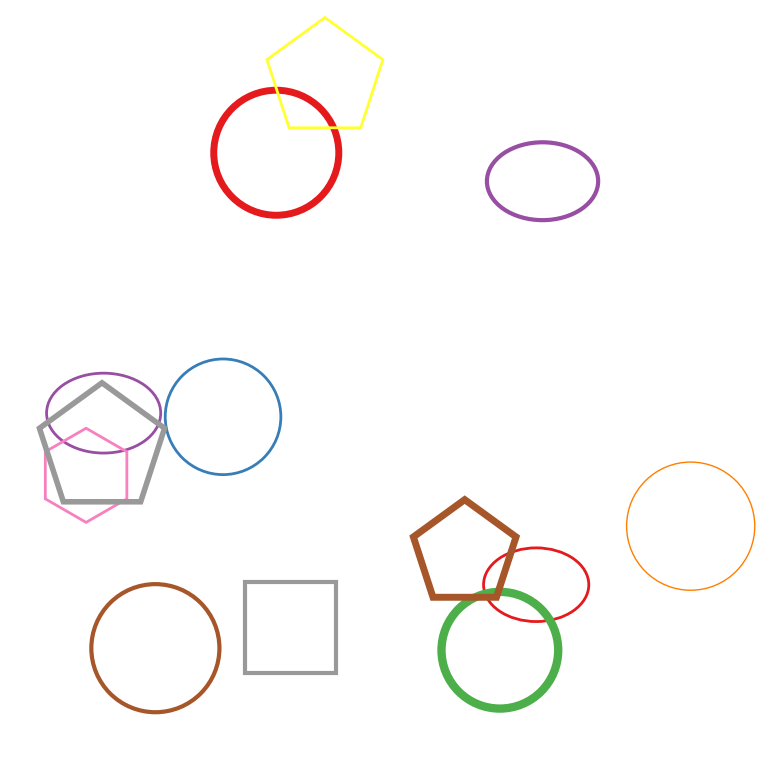[{"shape": "circle", "thickness": 2.5, "radius": 0.41, "center": [0.359, 0.802]}, {"shape": "oval", "thickness": 1, "radius": 0.34, "center": [0.696, 0.241]}, {"shape": "circle", "thickness": 1, "radius": 0.38, "center": [0.29, 0.459]}, {"shape": "circle", "thickness": 3, "radius": 0.38, "center": [0.649, 0.156]}, {"shape": "oval", "thickness": 1.5, "radius": 0.36, "center": [0.705, 0.765]}, {"shape": "oval", "thickness": 1, "radius": 0.37, "center": [0.135, 0.463]}, {"shape": "circle", "thickness": 0.5, "radius": 0.42, "center": [0.897, 0.317]}, {"shape": "pentagon", "thickness": 1, "radius": 0.4, "center": [0.422, 0.898]}, {"shape": "pentagon", "thickness": 2.5, "radius": 0.35, "center": [0.604, 0.281]}, {"shape": "circle", "thickness": 1.5, "radius": 0.42, "center": [0.202, 0.158]}, {"shape": "hexagon", "thickness": 1, "radius": 0.31, "center": [0.112, 0.383]}, {"shape": "square", "thickness": 1.5, "radius": 0.3, "center": [0.377, 0.185]}, {"shape": "pentagon", "thickness": 2, "radius": 0.43, "center": [0.132, 0.417]}]